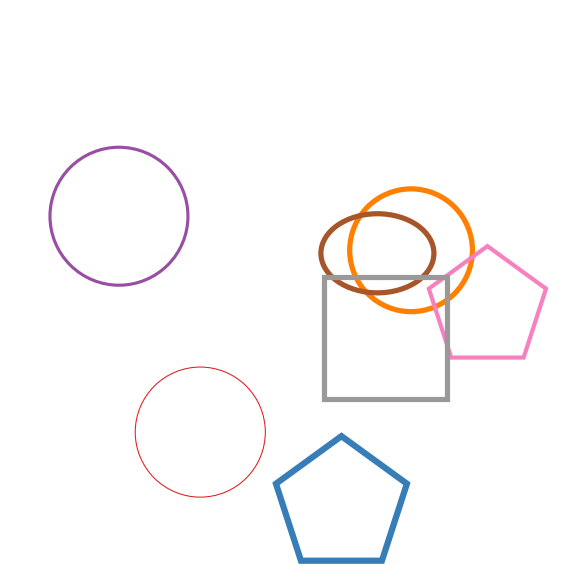[{"shape": "circle", "thickness": 0.5, "radius": 0.56, "center": [0.347, 0.251]}, {"shape": "pentagon", "thickness": 3, "radius": 0.6, "center": [0.591, 0.125]}, {"shape": "circle", "thickness": 1.5, "radius": 0.6, "center": [0.206, 0.625]}, {"shape": "circle", "thickness": 2.5, "radius": 0.53, "center": [0.712, 0.566]}, {"shape": "oval", "thickness": 2.5, "radius": 0.49, "center": [0.654, 0.561]}, {"shape": "pentagon", "thickness": 2, "radius": 0.53, "center": [0.844, 0.466]}, {"shape": "square", "thickness": 2.5, "radius": 0.53, "center": [0.668, 0.414]}]